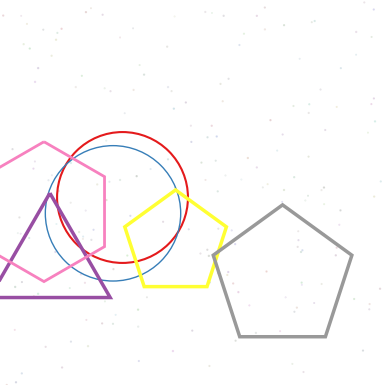[{"shape": "circle", "thickness": 1.5, "radius": 0.85, "center": [0.318, 0.487]}, {"shape": "circle", "thickness": 1, "radius": 0.88, "center": [0.294, 0.446]}, {"shape": "triangle", "thickness": 2.5, "radius": 0.9, "center": [0.13, 0.318]}, {"shape": "pentagon", "thickness": 2.5, "radius": 0.69, "center": [0.456, 0.368]}, {"shape": "hexagon", "thickness": 2, "radius": 0.91, "center": [0.114, 0.45]}, {"shape": "pentagon", "thickness": 2.5, "radius": 0.95, "center": [0.734, 0.279]}]